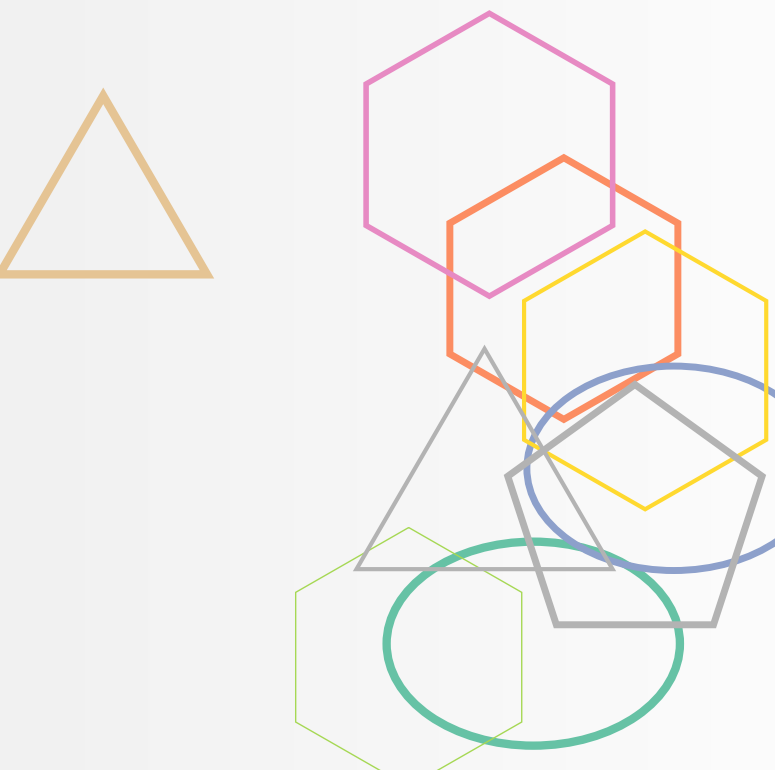[{"shape": "oval", "thickness": 3, "radius": 0.95, "center": [0.688, 0.164]}, {"shape": "hexagon", "thickness": 2.5, "radius": 0.85, "center": [0.728, 0.625]}, {"shape": "oval", "thickness": 2.5, "radius": 0.95, "center": [0.869, 0.392]}, {"shape": "hexagon", "thickness": 2, "radius": 0.92, "center": [0.631, 0.799]}, {"shape": "hexagon", "thickness": 0.5, "radius": 0.84, "center": [0.527, 0.147]}, {"shape": "hexagon", "thickness": 1.5, "radius": 0.9, "center": [0.832, 0.519]}, {"shape": "triangle", "thickness": 3, "radius": 0.77, "center": [0.133, 0.721]}, {"shape": "triangle", "thickness": 1.5, "radius": 0.95, "center": [0.625, 0.356]}, {"shape": "pentagon", "thickness": 2.5, "radius": 0.86, "center": [0.819, 0.328]}]